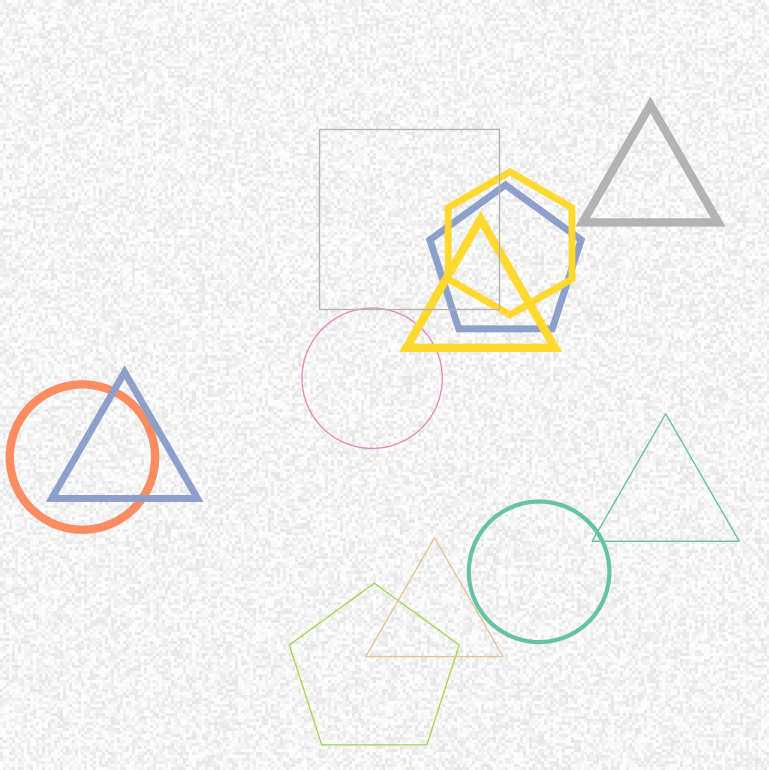[{"shape": "triangle", "thickness": 0.5, "radius": 0.55, "center": [0.865, 0.352]}, {"shape": "circle", "thickness": 1.5, "radius": 0.46, "center": [0.7, 0.257]}, {"shape": "circle", "thickness": 3, "radius": 0.47, "center": [0.107, 0.406]}, {"shape": "pentagon", "thickness": 2.5, "radius": 0.52, "center": [0.657, 0.657]}, {"shape": "triangle", "thickness": 2.5, "radius": 0.55, "center": [0.162, 0.407]}, {"shape": "circle", "thickness": 0.5, "radius": 0.46, "center": [0.483, 0.509]}, {"shape": "pentagon", "thickness": 0.5, "radius": 0.58, "center": [0.486, 0.127]}, {"shape": "triangle", "thickness": 3, "radius": 0.56, "center": [0.624, 0.604]}, {"shape": "hexagon", "thickness": 2.5, "radius": 0.46, "center": [0.662, 0.684]}, {"shape": "triangle", "thickness": 0.5, "radius": 0.51, "center": [0.564, 0.199]}, {"shape": "triangle", "thickness": 3, "radius": 0.51, "center": [0.845, 0.762]}, {"shape": "square", "thickness": 0.5, "radius": 0.58, "center": [0.531, 0.716]}]